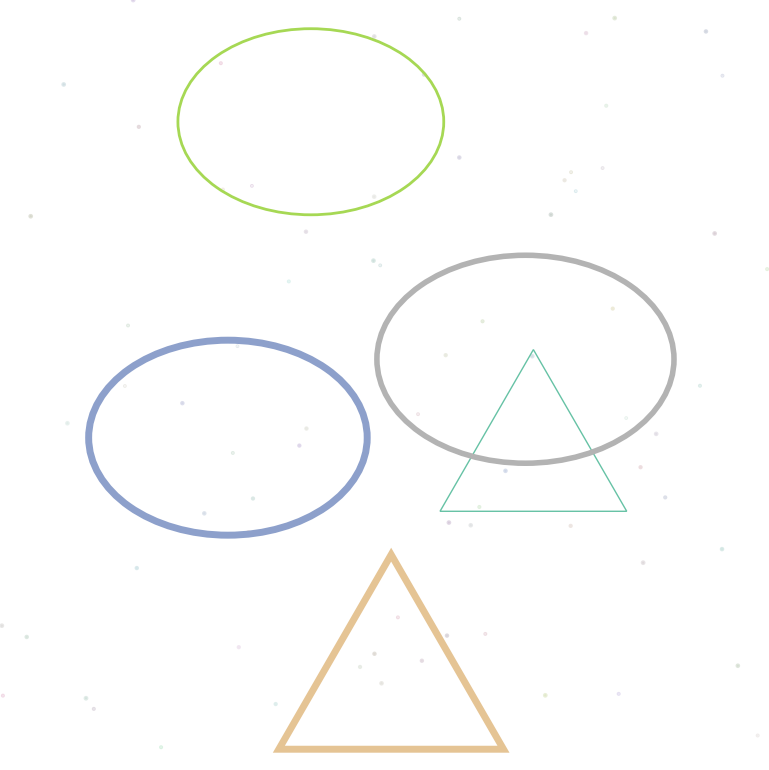[{"shape": "triangle", "thickness": 0.5, "radius": 0.7, "center": [0.693, 0.406]}, {"shape": "oval", "thickness": 2.5, "radius": 0.9, "center": [0.296, 0.432]}, {"shape": "oval", "thickness": 1, "radius": 0.86, "center": [0.404, 0.842]}, {"shape": "triangle", "thickness": 2.5, "radius": 0.84, "center": [0.508, 0.111]}, {"shape": "oval", "thickness": 2, "radius": 0.96, "center": [0.682, 0.533]}]